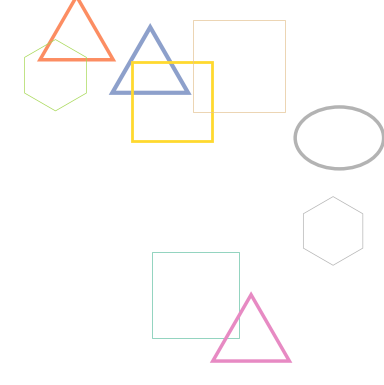[{"shape": "square", "thickness": 0.5, "radius": 0.56, "center": [0.507, 0.233]}, {"shape": "triangle", "thickness": 2.5, "radius": 0.55, "center": [0.199, 0.9]}, {"shape": "triangle", "thickness": 3, "radius": 0.57, "center": [0.39, 0.816]}, {"shape": "triangle", "thickness": 2.5, "radius": 0.57, "center": [0.652, 0.12]}, {"shape": "hexagon", "thickness": 0.5, "radius": 0.46, "center": [0.144, 0.805]}, {"shape": "square", "thickness": 2, "radius": 0.52, "center": [0.446, 0.736]}, {"shape": "square", "thickness": 0.5, "radius": 0.6, "center": [0.62, 0.829]}, {"shape": "hexagon", "thickness": 0.5, "radius": 0.45, "center": [0.865, 0.4]}, {"shape": "oval", "thickness": 2.5, "radius": 0.57, "center": [0.882, 0.642]}]